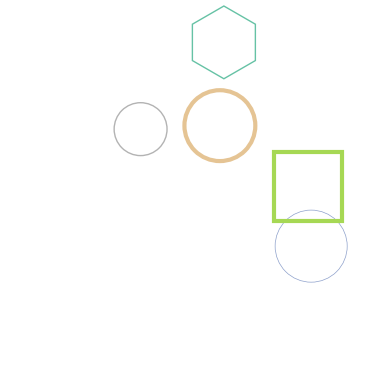[{"shape": "hexagon", "thickness": 1, "radius": 0.47, "center": [0.582, 0.89]}, {"shape": "circle", "thickness": 0.5, "radius": 0.47, "center": [0.808, 0.361]}, {"shape": "square", "thickness": 3, "radius": 0.44, "center": [0.799, 0.516]}, {"shape": "circle", "thickness": 3, "radius": 0.46, "center": [0.571, 0.674]}, {"shape": "circle", "thickness": 1, "radius": 0.34, "center": [0.365, 0.665]}]